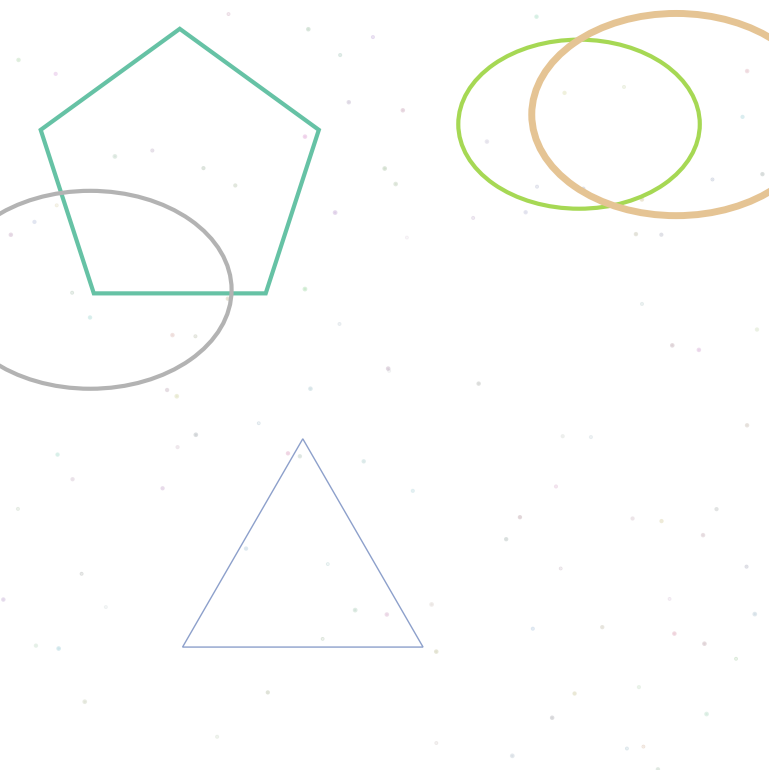[{"shape": "pentagon", "thickness": 1.5, "radius": 0.95, "center": [0.233, 0.773]}, {"shape": "triangle", "thickness": 0.5, "radius": 0.9, "center": [0.393, 0.25]}, {"shape": "oval", "thickness": 1.5, "radius": 0.78, "center": [0.752, 0.839]}, {"shape": "oval", "thickness": 2.5, "radius": 0.94, "center": [0.878, 0.851]}, {"shape": "oval", "thickness": 1.5, "radius": 0.92, "center": [0.117, 0.624]}]